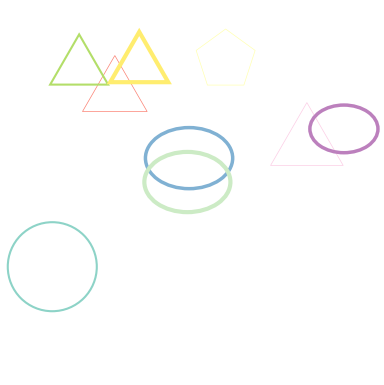[{"shape": "circle", "thickness": 1.5, "radius": 0.58, "center": [0.136, 0.307]}, {"shape": "pentagon", "thickness": 0.5, "radius": 0.4, "center": [0.586, 0.844]}, {"shape": "triangle", "thickness": 0.5, "radius": 0.49, "center": [0.298, 0.759]}, {"shape": "oval", "thickness": 2.5, "radius": 0.57, "center": [0.491, 0.589]}, {"shape": "triangle", "thickness": 1.5, "radius": 0.43, "center": [0.206, 0.824]}, {"shape": "triangle", "thickness": 0.5, "radius": 0.54, "center": [0.797, 0.625]}, {"shape": "oval", "thickness": 2.5, "radius": 0.44, "center": [0.893, 0.665]}, {"shape": "oval", "thickness": 3, "radius": 0.56, "center": [0.487, 0.527]}, {"shape": "triangle", "thickness": 3, "radius": 0.44, "center": [0.362, 0.83]}]